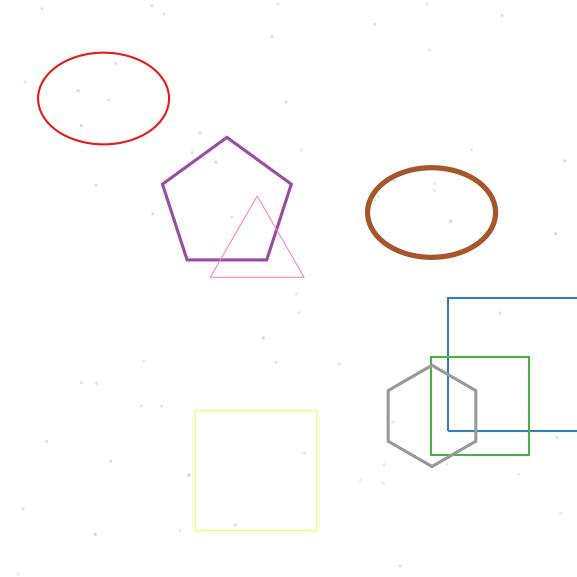[{"shape": "oval", "thickness": 1, "radius": 0.57, "center": [0.179, 0.829]}, {"shape": "square", "thickness": 1, "radius": 0.58, "center": [0.89, 0.368]}, {"shape": "square", "thickness": 1, "radius": 0.43, "center": [0.831, 0.296]}, {"shape": "pentagon", "thickness": 1.5, "radius": 0.59, "center": [0.393, 0.644]}, {"shape": "square", "thickness": 0.5, "radius": 0.52, "center": [0.443, 0.185]}, {"shape": "oval", "thickness": 2.5, "radius": 0.55, "center": [0.747, 0.631]}, {"shape": "triangle", "thickness": 0.5, "radius": 0.47, "center": [0.445, 0.566]}, {"shape": "hexagon", "thickness": 1.5, "radius": 0.44, "center": [0.748, 0.279]}]